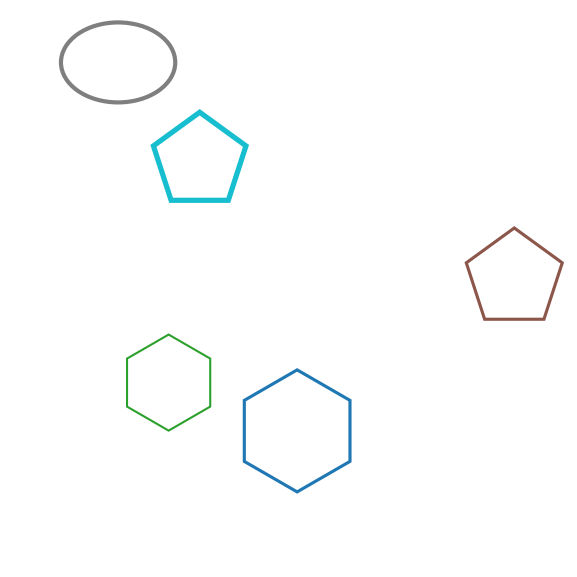[{"shape": "hexagon", "thickness": 1.5, "radius": 0.53, "center": [0.515, 0.253]}, {"shape": "hexagon", "thickness": 1, "radius": 0.42, "center": [0.292, 0.337]}, {"shape": "pentagon", "thickness": 1.5, "radius": 0.44, "center": [0.891, 0.517]}, {"shape": "oval", "thickness": 2, "radius": 0.49, "center": [0.205, 0.891]}, {"shape": "pentagon", "thickness": 2.5, "radius": 0.42, "center": [0.346, 0.72]}]